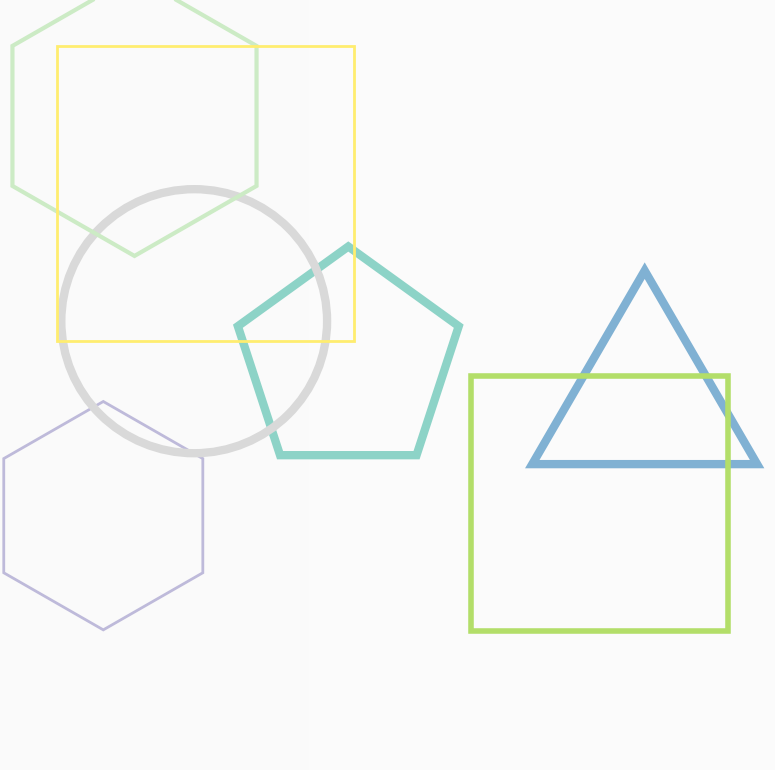[{"shape": "pentagon", "thickness": 3, "radius": 0.75, "center": [0.449, 0.53]}, {"shape": "hexagon", "thickness": 1, "radius": 0.74, "center": [0.133, 0.33]}, {"shape": "triangle", "thickness": 3, "radius": 0.84, "center": [0.832, 0.481]}, {"shape": "square", "thickness": 2, "radius": 0.83, "center": [0.773, 0.346]}, {"shape": "circle", "thickness": 3, "radius": 0.86, "center": [0.251, 0.583]}, {"shape": "hexagon", "thickness": 1.5, "radius": 0.91, "center": [0.174, 0.849]}, {"shape": "square", "thickness": 1, "radius": 0.96, "center": [0.265, 0.749]}]